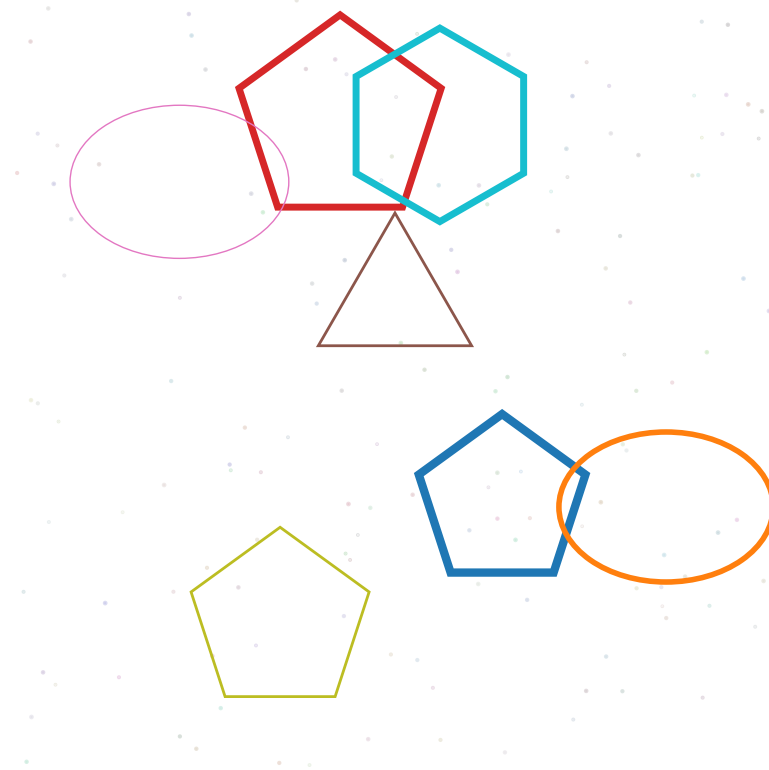[{"shape": "pentagon", "thickness": 3, "radius": 0.57, "center": [0.652, 0.348]}, {"shape": "oval", "thickness": 2, "radius": 0.7, "center": [0.865, 0.342]}, {"shape": "pentagon", "thickness": 2.5, "radius": 0.69, "center": [0.442, 0.843]}, {"shape": "triangle", "thickness": 1, "radius": 0.57, "center": [0.513, 0.608]}, {"shape": "oval", "thickness": 0.5, "radius": 0.71, "center": [0.233, 0.764]}, {"shape": "pentagon", "thickness": 1, "radius": 0.61, "center": [0.364, 0.194]}, {"shape": "hexagon", "thickness": 2.5, "radius": 0.63, "center": [0.571, 0.838]}]